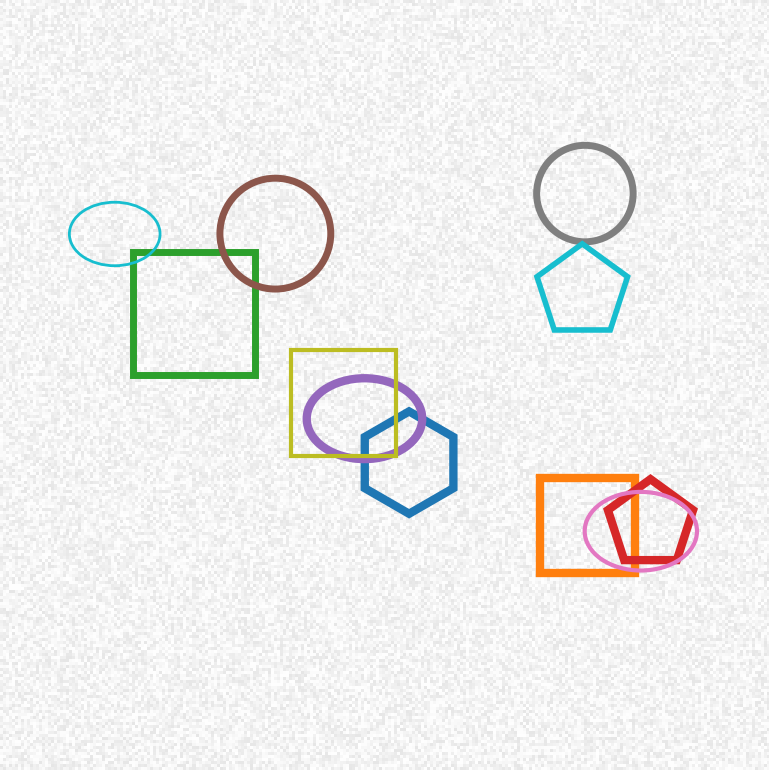[{"shape": "hexagon", "thickness": 3, "radius": 0.33, "center": [0.531, 0.399]}, {"shape": "square", "thickness": 3, "radius": 0.31, "center": [0.763, 0.317]}, {"shape": "square", "thickness": 2.5, "radius": 0.4, "center": [0.252, 0.593]}, {"shape": "pentagon", "thickness": 3, "radius": 0.29, "center": [0.845, 0.32]}, {"shape": "oval", "thickness": 3, "radius": 0.37, "center": [0.473, 0.456]}, {"shape": "circle", "thickness": 2.5, "radius": 0.36, "center": [0.358, 0.697]}, {"shape": "oval", "thickness": 1.5, "radius": 0.36, "center": [0.832, 0.31]}, {"shape": "circle", "thickness": 2.5, "radius": 0.31, "center": [0.76, 0.749]}, {"shape": "square", "thickness": 1.5, "radius": 0.34, "center": [0.446, 0.477]}, {"shape": "pentagon", "thickness": 2, "radius": 0.31, "center": [0.756, 0.621]}, {"shape": "oval", "thickness": 1, "radius": 0.29, "center": [0.149, 0.696]}]